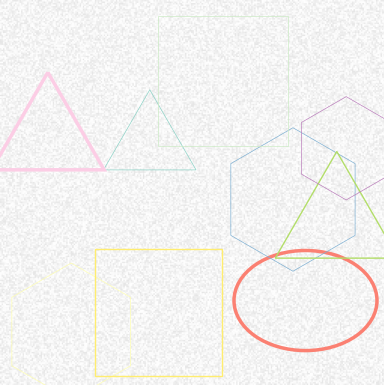[{"shape": "triangle", "thickness": 0.5, "radius": 0.69, "center": [0.389, 0.628]}, {"shape": "hexagon", "thickness": 0.5, "radius": 0.89, "center": [0.185, 0.139]}, {"shape": "oval", "thickness": 2.5, "radius": 0.93, "center": [0.793, 0.219]}, {"shape": "hexagon", "thickness": 0.5, "radius": 0.93, "center": [0.761, 0.482]}, {"shape": "triangle", "thickness": 1, "radius": 0.92, "center": [0.875, 0.422]}, {"shape": "triangle", "thickness": 2.5, "radius": 0.84, "center": [0.124, 0.643]}, {"shape": "hexagon", "thickness": 0.5, "radius": 0.67, "center": [0.899, 0.615]}, {"shape": "square", "thickness": 0.5, "radius": 0.84, "center": [0.579, 0.789]}, {"shape": "square", "thickness": 1, "radius": 0.83, "center": [0.411, 0.189]}]